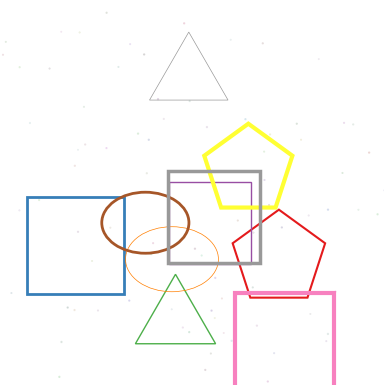[{"shape": "pentagon", "thickness": 1.5, "radius": 0.63, "center": [0.724, 0.329]}, {"shape": "square", "thickness": 2, "radius": 0.63, "center": [0.196, 0.362]}, {"shape": "triangle", "thickness": 1, "radius": 0.6, "center": [0.456, 0.167]}, {"shape": "square", "thickness": 1, "radius": 0.53, "center": [0.544, 0.42]}, {"shape": "oval", "thickness": 0.5, "radius": 0.6, "center": [0.447, 0.327]}, {"shape": "pentagon", "thickness": 3, "radius": 0.6, "center": [0.645, 0.558]}, {"shape": "oval", "thickness": 2, "radius": 0.57, "center": [0.378, 0.421]}, {"shape": "square", "thickness": 3, "radius": 0.64, "center": [0.74, 0.111]}, {"shape": "triangle", "thickness": 0.5, "radius": 0.59, "center": [0.49, 0.799]}, {"shape": "square", "thickness": 2.5, "radius": 0.6, "center": [0.557, 0.435]}]